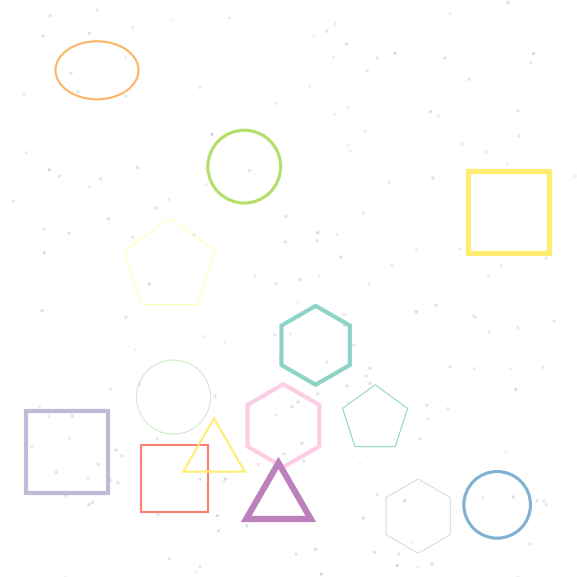[{"shape": "pentagon", "thickness": 0.5, "radius": 0.3, "center": [0.65, 0.274]}, {"shape": "hexagon", "thickness": 2, "radius": 0.34, "center": [0.547, 0.401]}, {"shape": "pentagon", "thickness": 0.5, "radius": 0.41, "center": [0.294, 0.539]}, {"shape": "square", "thickness": 2, "radius": 0.35, "center": [0.115, 0.216]}, {"shape": "square", "thickness": 1, "radius": 0.29, "center": [0.302, 0.17]}, {"shape": "circle", "thickness": 1.5, "radius": 0.29, "center": [0.861, 0.125]}, {"shape": "oval", "thickness": 1, "radius": 0.36, "center": [0.168, 0.877]}, {"shape": "circle", "thickness": 1.5, "radius": 0.32, "center": [0.423, 0.711]}, {"shape": "hexagon", "thickness": 2, "radius": 0.36, "center": [0.491, 0.262]}, {"shape": "hexagon", "thickness": 0.5, "radius": 0.32, "center": [0.724, 0.105]}, {"shape": "triangle", "thickness": 3, "radius": 0.32, "center": [0.482, 0.133]}, {"shape": "circle", "thickness": 0.5, "radius": 0.32, "center": [0.3, 0.312]}, {"shape": "square", "thickness": 2.5, "radius": 0.35, "center": [0.881, 0.632]}, {"shape": "triangle", "thickness": 1, "radius": 0.31, "center": [0.371, 0.213]}]